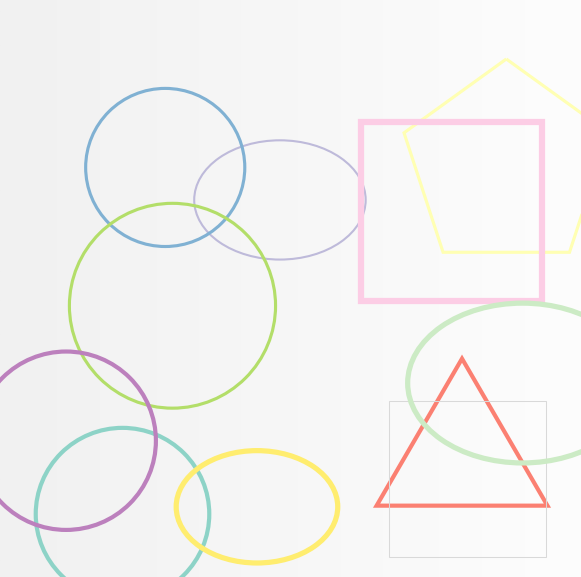[{"shape": "circle", "thickness": 2, "radius": 0.75, "center": [0.211, 0.109]}, {"shape": "pentagon", "thickness": 1.5, "radius": 0.93, "center": [0.871, 0.712]}, {"shape": "oval", "thickness": 1, "radius": 0.74, "center": [0.482, 0.653]}, {"shape": "triangle", "thickness": 2, "radius": 0.85, "center": [0.795, 0.208]}, {"shape": "circle", "thickness": 1.5, "radius": 0.68, "center": [0.284, 0.709]}, {"shape": "circle", "thickness": 1.5, "radius": 0.89, "center": [0.297, 0.47]}, {"shape": "square", "thickness": 3, "radius": 0.78, "center": [0.776, 0.633]}, {"shape": "square", "thickness": 0.5, "radius": 0.68, "center": [0.805, 0.17]}, {"shape": "circle", "thickness": 2, "radius": 0.77, "center": [0.114, 0.236]}, {"shape": "oval", "thickness": 2.5, "radius": 0.99, "center": [0.899, 0.336]}, {"shape": "oval", "thickness": 2.5, "radius": 0.69, "center": [0.442, 0.122]}]